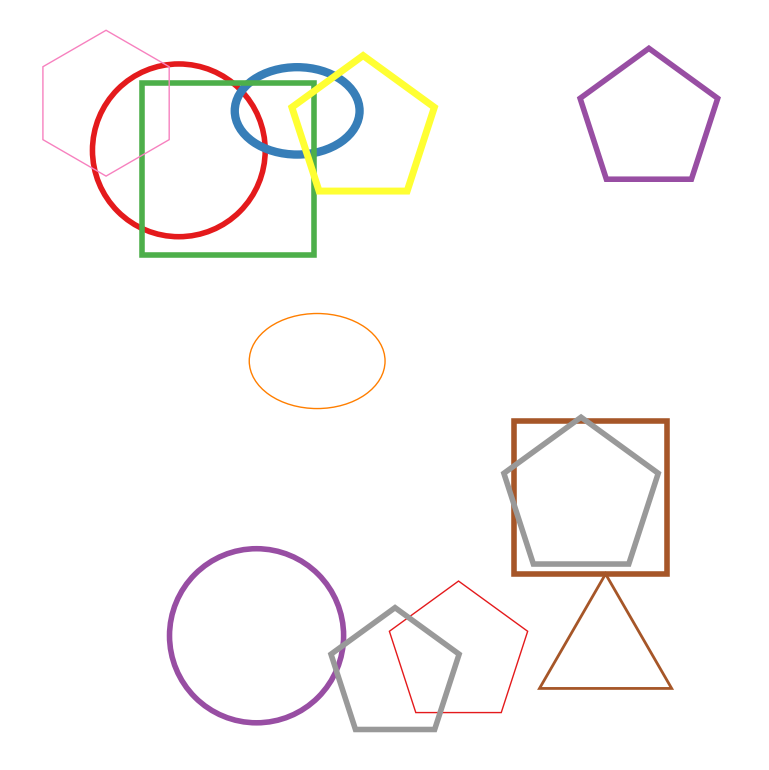[{"shape": "circle", "thickness": 2, "radius": 0.56, "center": [0.232, 0.805]}, {"shape": "pentagon", "thickness": 0.5, "radius": 0.47, "center": [0.595, 0.151]}, {"shape": "oval", "thickness": 3, "radius": 0.41, "center": [0.386, 0.856]}, {"shape": "square", "thickness": 2, "radius": 0.56, "center": [0.296, 0.781]}, {"shape": "circle", "thickness": 2, "radius": 0.57, "center": [0.333, 0.174]}, {"shape": "pentagon", "thickness": 2, "radius": 0.47, "center": [0.843, 0.843]}, {"shape": "oval", "thickness": 0.5, "radius": 0.44, "center": [0.412, 0.531]}, {"shape": "pentagon", "thickness": 2.5, "radius": 0.49, "center": [0.472, 0.831]}, {"shape": "square", "thickness": 2, "radius": 0.5, "center": [0.767, 0.354]}, {"shape": "triangle", "thickness": 1, "radius": 0.5, "center": [0.786, 0.155]}, {"shape": "hexagon", "thickness": 0.5, "radius": 0.47, "center": [0.138, 0.866]}, {"shape": "pentagon", "thickness": 2, "radius": 0.44, "center": [0.513, 0.123]}, {"shape": "pentagon", "thickness": 2, "radius": 0.53, "center": [0.755, 0.353]}]